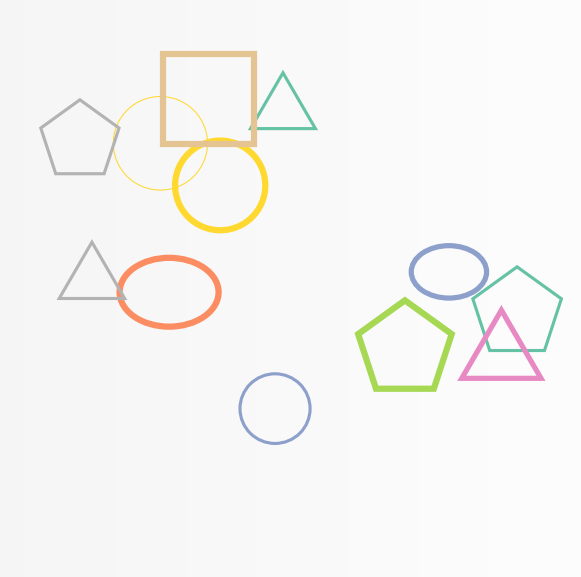[{"shape": "triangle", "thickness": 1.5, "radius": 0.32, "center": [0.487, 0.809]}, {"shape": "pentagon", "thickness": 1.5, "radius": 0.4, "center": [0.89, 0.457]}, {"shape": "oval", "thickness": 3, "radius": 0.43, "center": [0.291, 0.493]}, {"shape": "oval", "thickness": 2.5, "radius": 0.32, "center": [0.772, 0.528]}, {"shape": "circle", "thickness": 1.5, "radius": 0.3, "center": [0.473, 0.292]}, {"shape": "triangle", "thickness": 2.5, "radius": 0.39, "center": [0.863, 0.383]}, {"shape": "pentagon", "thickness": 3, "radius": 0.42, "center": [0.697, 0.394]}, {"shape": "circle", "thickness": 3, "radius": 0.39, "center": [0.379, 0.678]}, {"shape": "circle", "thickness": 0.5, "radius": 0.41, "center": [0.276, 0.751]}, {"shape": "square", "thickness": 3, "radius": 0.39, "center": [0.359, 0.827]}, {"shape": "triangle", "thickness": 1.5, "radius": 0.33, "center": [0.158, 0.515]}, {"shape": "pentagon", "thickness": 1.5, "radius": 0.35, "center": [0.137, 0.756]}]